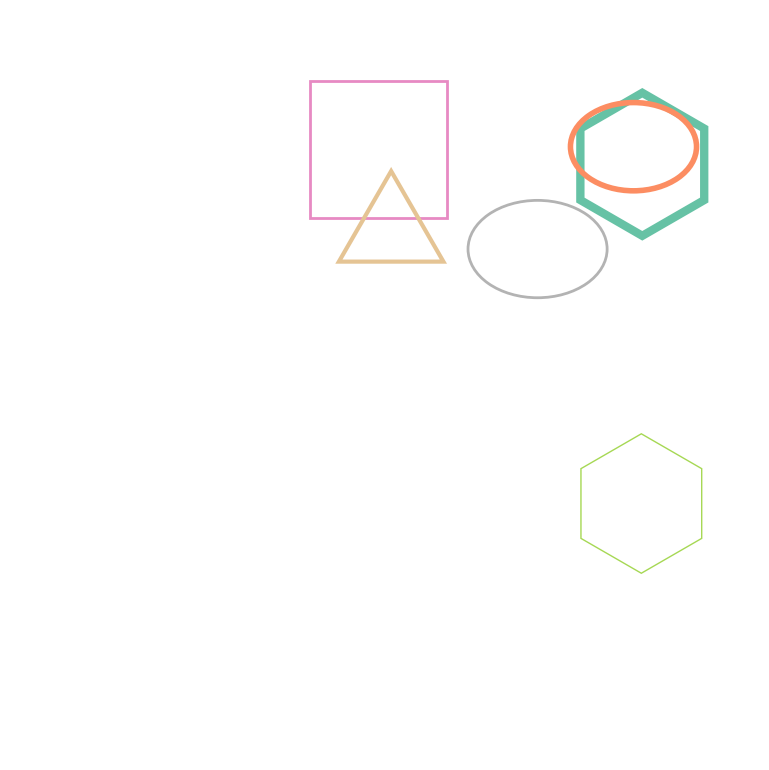[{"shape": "hexagon", "thickness": 3, "radius": 0.46, "center": [0.834, 0.787]}, {"shape": "oval", "thickness": 2, "radius": 0.41, "center": [0.823, 0.81]}, {"shape": "square", "thickness": 1, "radius": 0.45, "center": [0.492, 0.806]}, {"shape": "hexagon", "thickness": 0.5, "radius": 0.45, "center": [0.833, 0.346]}, {"shape": "triangle", "thickness": 1.5, "radius": 0.39, "center": [0.508, 0.699]}, {"shape": "oval", "thickness": 1, "radius": 0.45, "center": [0.698, 0.677]}]